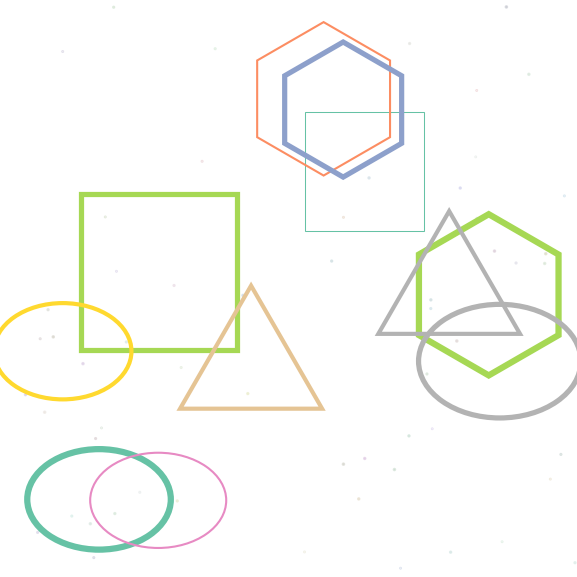[{"shape": "oval", "thickness": 3, "radius": 0.62, "center": [0.171, 0.134]}, {"shape": "square", "thickness": 0.5, "radius": 0.52, "center": [0.632, 0.702]}, {"shape": "hexagon", "thickness": 1, "radius": 0.66, "center": [0.56, 0.828]}, {"shape": "hexagon", "thickness": 2.5, "radius": 0.58, "center": [0.594, 0.809]}, {"shape": "oval", "thickness": 1, "radius": 0.59, "center": [0.274, 0.133]}, {"shape": "hexagon", "thickness": 3, "radius": 0.7, "center": [0.846, 0.489]}, {"shape": "square", "thickness": 2.5, "radius": 0.68, "center": [0.275, 0.528]}, {"shape": "oval", "thickness": 2, "radius": 0.6, "center": [0.109, 0.391]}, {"shape": "triangle", "thickness": 2, "radius": 0.71, "center": [0.435, 0.362]}, {"shape": "oval", "thickness": 2.5, "radius": 0.7, "center": [0.865, 0.374]}, {"shape": "triangle", "thickness": 2, "radius": 0.71, "center": [0.778, 0.492]}]